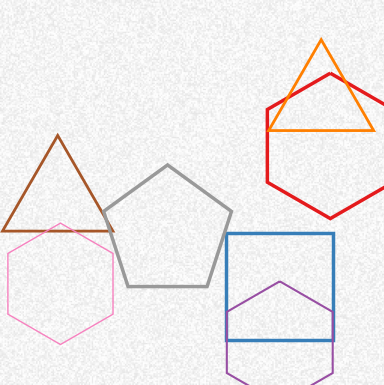[{"shape": "hexagon", "thickness": 2.5, "radius": 0.94, "center": [0.858, 0.621]}, {"shape": "square", "thickness": 2.5, "radius": 0.7, "center": [0.726, 0.256]}, {"shape": "hexagon", "thickness": 1.5, "radius": 0.79, "center": [0.727, 0.11]}, {"shape": "triangle", "thickness": 2, "radius": 0.79, "center": [0.834, 0.74]}, {"shape": "triangle", "thickness": 2, "radius": 0.83, "center": [0.15, 0.483]}, {"shape": "hexagon", "thickness": 1, "radius": 0.79, "center": [0.157, 0.263]}, {"shape": "pentagon", "thickness": 2.5, "radius": 0.87, "center": [0.435, 0.397]}]